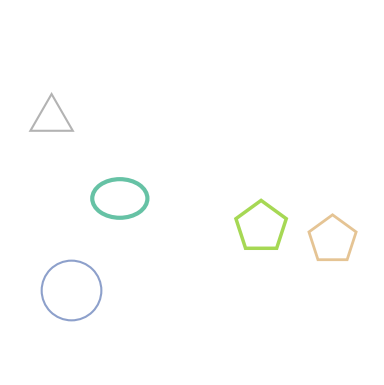[{"shape": "oval", "thickness": 3, "radius": 0.36, "center": [0.311, 0.484]}, {"shape": "circle", "thickness": 1.5, "radius": 0.39, "center": [0.186, 0.245]}, {"shape": "pentagon", "thickness": 2.5, "radius": 0.34, "center": [0.678, 0.411]}, {"shape": "pentagon", "thickness": 2, "radius": 0.32, "center": [0.864, 0.378]}, {"shape": "triangle", "thickness": 1.5, "radius": 0.32, "center": [0.134, 0.692]}]